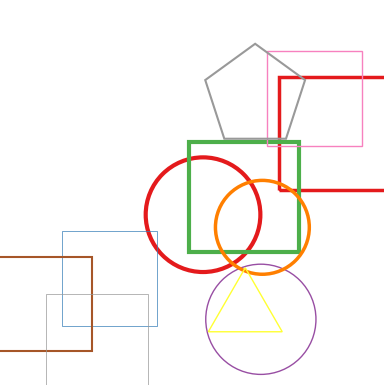[{"shape": "circle", "thickness": 3, "radius": 0.74, "center": [0.527, 0.442]}, {"shape": "square", "thickness": 2.5, "radius": 0.73, "center": [0.872, 0.653]}, {"shape": "square", "thickness": 0.5, "radius": 0.62, "center": [0.284, 0.277]}, {"shape": "square", "thickness": 3, "radius": 0.71, "center": [0.633, 0.488]}, {"shape": "circle", "thickness": 1, "radius": 0.72, "center": [0.678, 0.171]}, {"shape": "circle", "thickness": 2.5, "radius": 0.61, "center": [0.681, 0.41]}, {"shape": "triangle", "thickness": 1, "radius": 0.55, "center": [0.637, 0.194]}, {"shape": "square", "thickness": 1.5, "radius": 0.61, "center": [0.119, 0.211]}, {"shape": "square", "thickness": 1, "radius": 0.62, "center": [0.818, 0.745]}, {"shape": "square", "thickness": 0.5, "radius": 0.67, "center": [0.252, 0.103]}, {"shape": "pentagon", "thickness": 1.5, "radius": 0.68, "center": [0.663, 0.75]}]